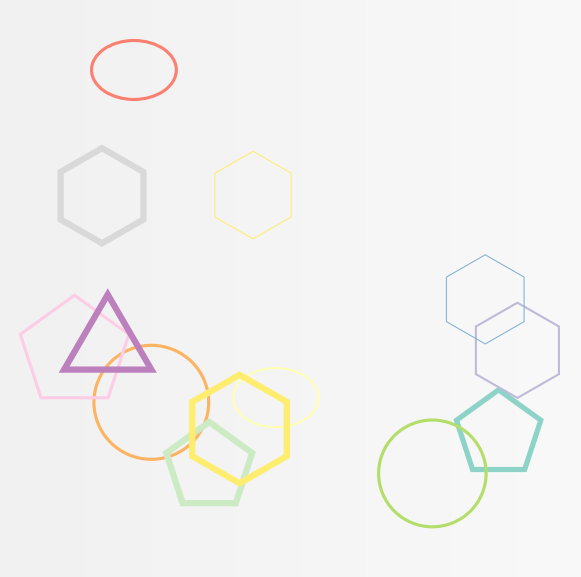[{"shape": "pentagon", "thickness": 2.5, "radius": 0.38, "center": [0.858, 0.248]}, {"shape": "oval", "thickness": 1, "radius": 0.37, "center": [0.475, 0.311]}, {"shape": "hexagon", "thickness": 1, "radius": 0.41, "center": [0.89, 0.393]}, {"shape": "oval", "thickness": 1.5, "radius": 0.36, "center": [0.23, 0.878]}, {"shape": "hexagon", "thickness": 0.5, "radius": 0.39, "center": [0.835, 0.481]}, {"shape": "circle", "thickness": 1.5, "radius": 0.49, "center": [0.26, 0.302]}, {"shape": "circle", "thickness": 1.5, "radius": 0.46, "center": [0.744, 0.179]}, {"shape": "pentagon", "thickness": 1.5, "radius": 0.49, "center": [0.128, 0.39]}, {"shape": "hexagon", "thickness": 3, "radius": 0.41, "center": [0.176, 0.66]}, {"shape": "triangle", "thickness": 3, "radius": 0.43, "center": [0.185, 0.402]}, {"shape": "pentagon", "thickness": 3, "radius": 0.39, "center": [0.36, 0.191]}, {"shape": "hexagon", "thickness": 0.5, "radius": 0.38, "center": [0.435, 0.661]}, {"shape": "hexagon", "thickness": 3, "radius": 0.47, "center": [0.412, 0.256]}]